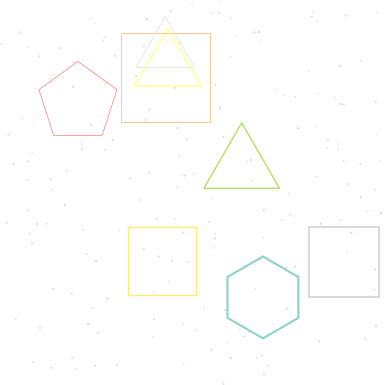[{"shape": "hexagon", "thickness": 1.5, "radius": 0.53, "center": [0.683, 0.227]}, {"shape": "triangle", "thickness": 1.5, "radius": 0.5, "center": [0.436, 0.826]}, {"shape": "pentagon", "thickness": 0.5, "radius": 0.53, "center": [0.202, 0.734]}, {"shape": "square", "thickness": 0.5, "radius": 0.58, "center": [0.43, 0.799]}, {"shape": "triangle", "thickness": 1, "radius": 0.57, "center": [0.628, 0.568]}, {"shape": "square", "thickness": 1.5, "radius": 0.46, "center": [0.894, 0.32]}, {"shape": "triangle", "thickness": 0.5, "radius": 0.44, "center": [0.429, 0.869]}, {"shape": "square", "thickness": 1, "radius": 0.44, "center": [0.42, 0.323]}]